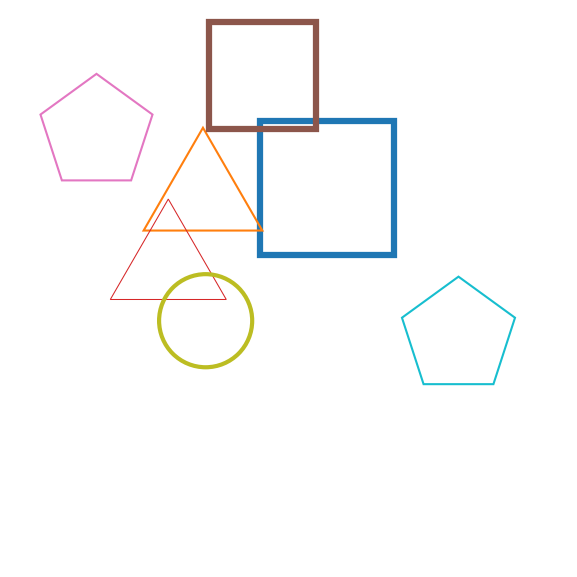[{"shape": "square", "thickness": 3, "radius": 0.58, "center": [0.566, 0.673]}, {"shape": "triangle", "thickness": 1, "radius": 0.59, "center": [0.351, 0.659]}, {"shape": "triangle", "thickness": 0.5, "radius": 0.58, "center": [0.291, 0.538]}, {"shape": "square", "thickness": 3, "radius": 0.46, "center": [0.455, 0.868]}, {"shape": "pentagon", "thickness": 1, "radius": 0.51, "center": [0.167, 0.769]}, {"shape": "circle", "thickness": 2, "radius": 0.4, "center": [0.356, 0.444]}, {"shape": "pentagon", "thickness": 1, "radius": 0.51, "center": [0.794, 0.417]}]